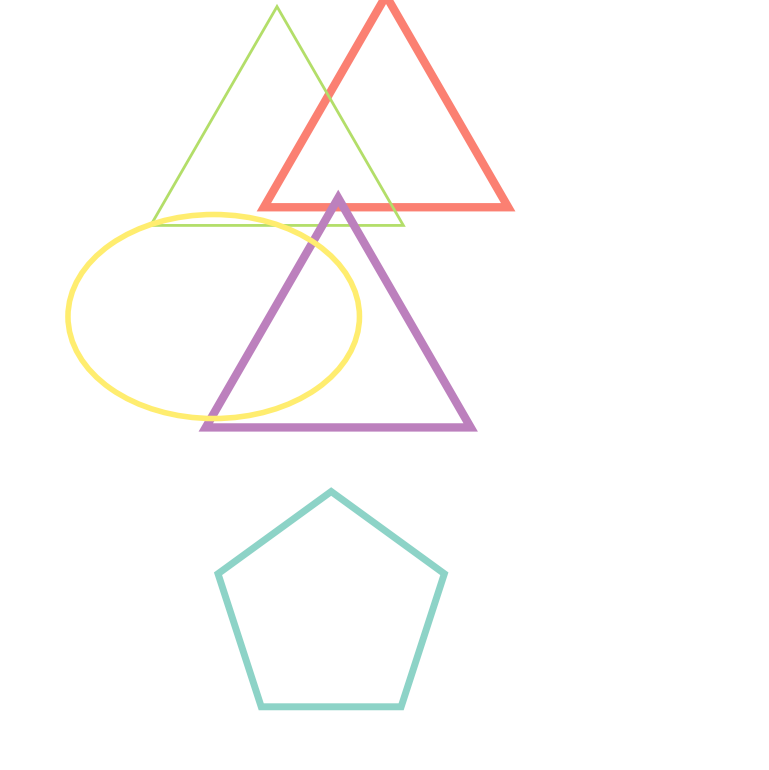[{"shape": "pentagon", "thickness": 2.5, "radius": 0.77, "center": [0.43, 0.207]}, {"shape": "triangle", "thickness": 3, "radius": 0.92, "center": [0.501, 0.822]}, {"shape": "triangle", "thickness": 1, "radius": 0.95, "center": [0.36, 0.802]}, {"shape": "triangle", "thickness": 3, "radius": 0.99, "center": [0.439, 0.544]}, {"shape": "oval", "thickness": 2, "radius": 0.95, "center": [0.278, 0.589]}]